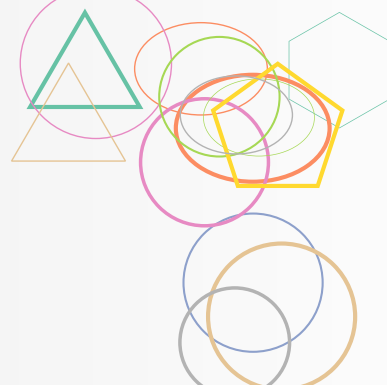[{"shape": "triangle", "thickness": 3, "radius": 0.82, "center": [0.219, 0.804]}, {"shape": "hexagon", "thickness": 0.5, "radius": 0.75, "center": [0.876, 0.818]}, {"shape": "oval", "thickness": 1, "radius": 0.86, "center": [0.519, 0.821]}, {"shape": "oval", "thickness": 3, "radius": 0.99, "center": [0.652, 0.667]}, {"shape": "circle", "thickness": 1.5, "radius": 0.9, "center": [0.653, 0.266]}, {"shape": "circle", "thickness": 2.5, "radius": 0.82, "center": [0.528, 0.579]}, {"shape": "circle", "thickness": 1, "radius": 0.98, "center": [0.247, 0.835]}, {"shape": "circle", "thickness": 1.5, "radius": 0.78, "center": [0.566, 0.749]}, {"shape": "oval", "thickness": 0.5, "radius": 0.72, "center": [0.668, 0.695]}, {"shape": "pentagon", "thickness": 3, "radius": 0.88, "center": [0.717, 0.659]}, {"shape": "circle", "thickness": 3, "radius": 0.95, "center": [0.727, 0.178]}, {"shape": "triangle", "thickness": 1, "radius": 0.85, "center": [0.177, 0.667]}, {"shape": "oval", "thickness": 1, "radius": 0.72, "center": [0.61, 0.701]}, {"shape": "circle", "thickness": 2.5, "radius": 0.71, "center": [0.606, 0.111]}]